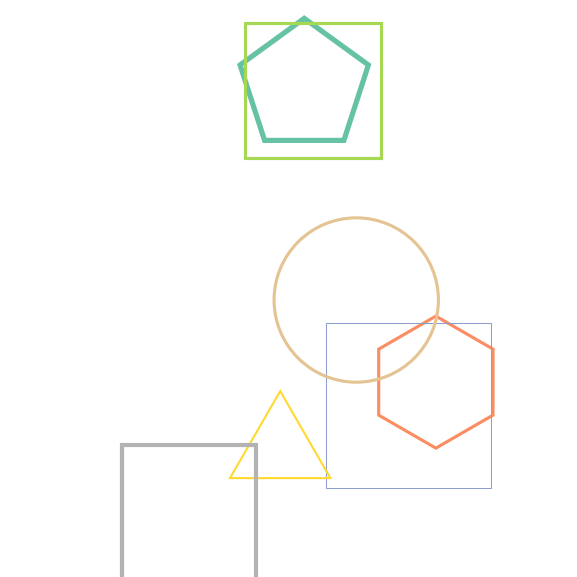[{"shape": "pentagon", "thickness": 2.5, "radius": 0.58, "center": [0.527, 0.851]}, {"shape": "hexagon", "thickness": 1.5, "radius": 0.57, "center": [0.755, 0.337]}, {"shape": "square", "thickness": 0.5, "radius": 0.72, "center": [0.708, 0.297]}, {"shape": "square", "thickness": 1.5, "radius": 0.59, "center": [0.542, 0.842]}, {"shape": "triangle", "thickness": 1, "radius": 0.5, "center": [0.485, 0.221]}, {"shape": "circle", "thickness": 1.5, "radius": 0.71, "center": [0.617, 0.48]}, {"shape": "square", "thickness": 2, "radius": 0.58, "center": [0.328, 0.113]}]